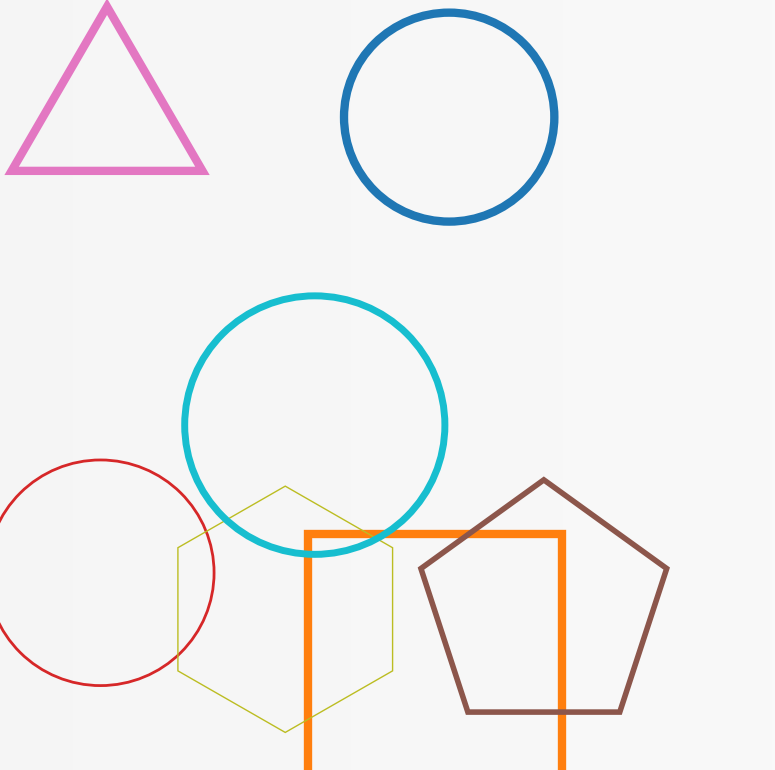[{"shape": "circle", "thickness": 3, "radius": 0.68, "center": [0.58, 0.848]}, {"shape": "square", "thickness": 3, "radius": 0.82, "center": [0.561, 0.143]}, {"shape": "circle", "thickness": 1, "radius": 0.73, "center": [0.13, 0.256]}, {"shape": "pentagon", "thickness": 2, "radius": 0.83, "center": [0.702, 0.21]}, {"shape": "triangle", "thickness": 3, "radius": 0.71, "center": [0.138, 0.849]}, {"shape": "hexagon", "thickness": 0.5, "radius": 0.8, "center": [0.368, 0.209]}, {"shape": "circle", "thickness": 2.5, "radius": 0.84, "center": [0.406, 0.448]}]